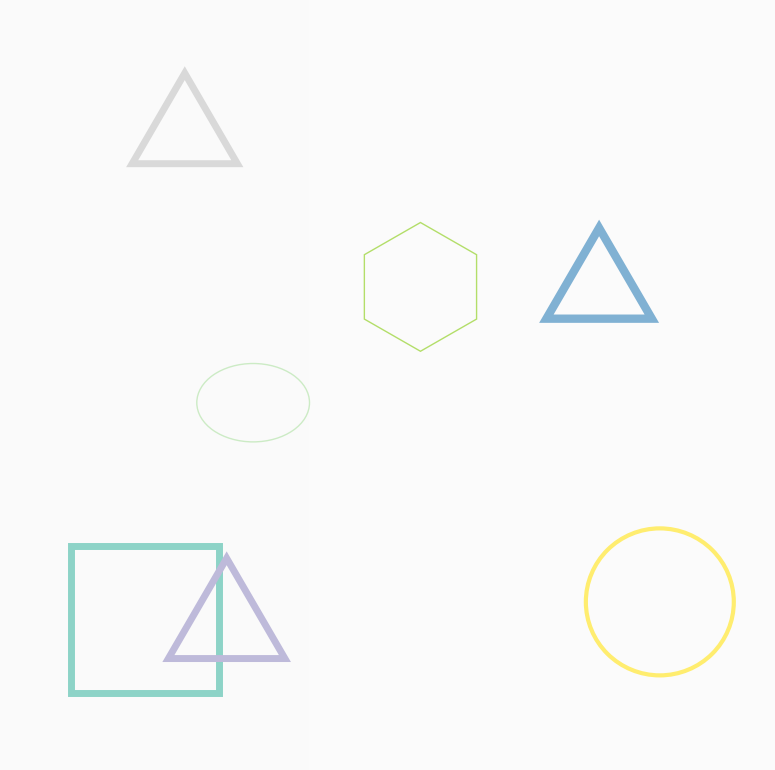[{"shape": "square", "thickness": 2.5, "radius": 0.48, "center": [0.187, 0.196]}, {"shape": "triangle", "thickness": 2.5, "radius": 0.43, "center": [0.292, 0.188]}, {"shape": "triangle", "thickness": 3, "radius": 0.39, "center": [0.773, 0.625]}, {"shape": "hexagon", "thickness": 0.5, "radius": 0.42, "center": [0.543, 0.627]}, {"shape": "triangle", "thickness": 2.5, "radius": 0.39, "center": [0.238, 0.827]}, {"shape": "oval", "thickness": 0.5, "radius": 0.36, "center": [0.327, 0.477]}, {"shape": "circle", "thickness": 1.5, "radius": 0.48, "center": [0.851, 0.218]}]